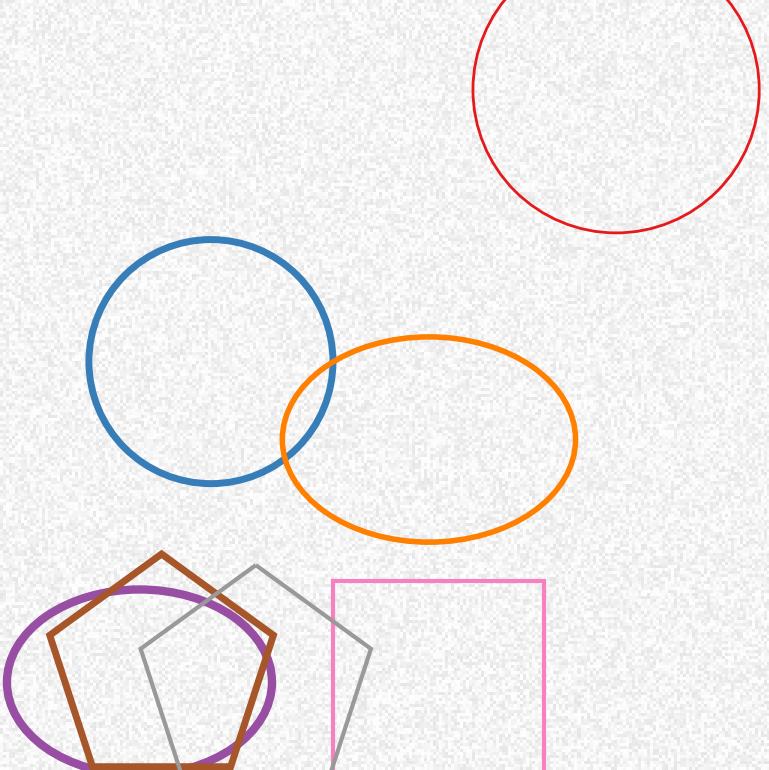[{"shape": "circle", "thickness": 1, "radius": 0.93, "center": [0.8, 0.883]}, {"shape": "circle", "thickness": 2.5, "radius": 0.79, "center": [0.274, 0.53]}, {"shape": "oval", "thickness": 3, "radius": 0.86, "center": [0.181, 0.114]}, {"shape": "oval", "thickness": 2, "radius": 0.95, "center": [0.557, 0.429]}, {"shape": "pentagon", "thickness": 2.5, "radius": 0.76, "center": [0.21, 0.128]}, {"shape": "square", "thickness": 1.5, "radius": 0.69, "center": [0.569, 0.108]}, {"shape": "pentagon", "thickness": 1.5, "radius": 0.79, "center": [0.332, 0.109]}]